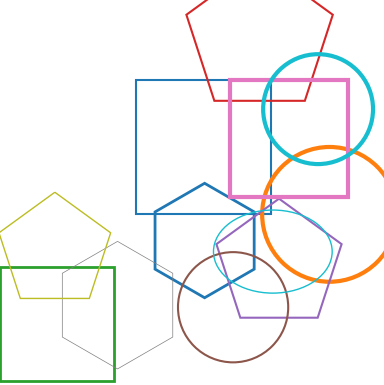[{"shape": "hexagon", "thickness": 2, "radius": 0.74, "center": [0.531, 0.375]}, {"shape": "square", "thickness": 1.5, "radius": 0.87, "center": [0.529, 0.618]}, {"shape": "circle", "thickness": 3, "radius": 0.88, "center": [0.856, 0.443]}, {"shape": "square", "thickness": 2, "radius": 0.74, "center": [0.148, 0.158]}, {"shape": "pentagon", "thickness": 1.5, "radius": 1.0, "center": [0.674, 0.9]}, {"shape": "pentagon", "thickness": 1.5, "radius": 0.85, "center": [0.725, 0.313]}, {"shape": "circle", "thickness": 1.5, "radius": 0.72, "center": [0.605, 0.202]}, {"shape": "square", "thickness": 3, "radius": 0.76, "center": [0.751, 0.64]}, {"shape": "hexagon", "thickness": 0.5, "radius": 0.83, "center": [0.305, 0.207]}, {"shape": "pentagon", "thickness": 1, "radius": 0.76, "center": [0.142, 0.348]}, {"shape": "circle", "thickness": 3, "radius": 0.71, "center": [0.826, 0.717]}, {"shape": "oval", "thickness": 1, "radius": 0.77, "center": [0.709, 0.347]}]